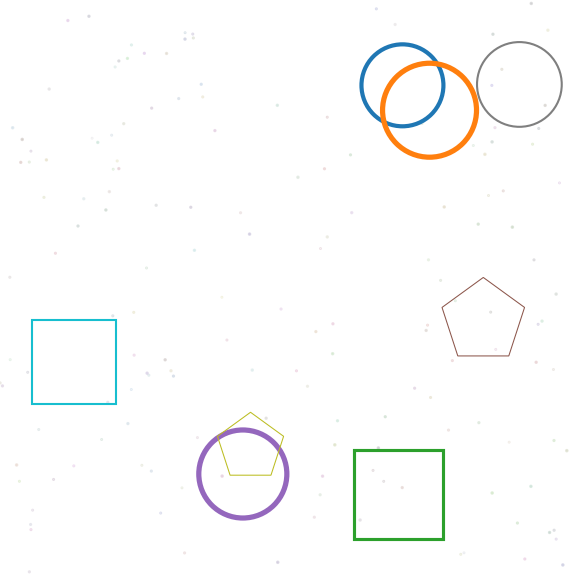[{"shape": "circle", "thickness": 2, "radius": 0.35, "center": [0.697, 0.851]}, {"shape": "circle", "thickness": 2.5, "radius": 0.41, "center": [0.744, 0.808]}, {"shape": "square", "thickness": 1.5, "radius": 0.39, "center": [0.69, 0.143]}, {"shape": "circle", "thickness": 2.5, "radius": 0.38, "center": [0.42, 0.178]}, {"shape": "pentagon", "thickness": 0.5, "radius": 0.38, "center": [0.837, 0.444]}, {"shape": "circle", "thickness": 1, "radius": 0.37, "center": [0.899, 0.853]}, {"shape": "pentagon", "thickness": 0.5, "radius": 0.3, "center": [0.434, 0.225]}, {"shape": "square", "thickness": 1, "radius": 0.36, "center": [0.128, 0.373]}]